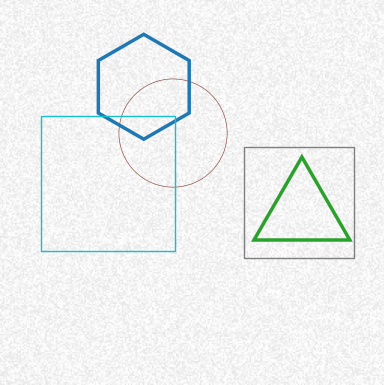[{"shape": "hexagon", "thickness": 2.5, "radius": 0.68, "center": [0.373, 0.775]}, {"shape": "triangle", "thickness": 2.5, "radius": 0.72, "center": [0.784, 0.448]}, {"shape": "circle", "thickness": 0.5, "radius": 0.7, "center": [0.449, 0.654]}, {"shape": "square", "thickness": 1, "radius": 0.72, "center": [0.777, 0.474]}, {"shape": "square", "thickness": 1, "radius": 0.87, "center": [0.281, 0.523]}]